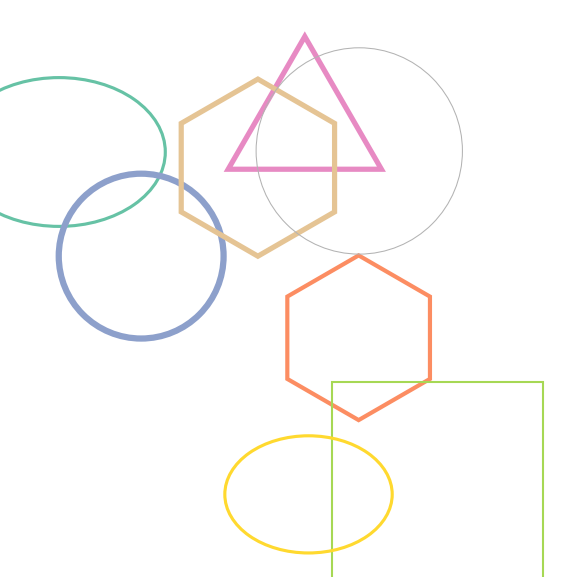[{"shape": "oval", "thickness": 1.5, "radius": 0.92, "center": [0.102, 0.736]}, {"shape": "hexagon", "thickness": 2, "radius": 0.71, "center": [0.621, 0.414]}, {"shape": "circle", "thickness": 3, "radius": 0.71, "center": [0.244, 0.556]}, {"shape": "triangle", "thickness": 2.5, "radius": 0.77, "center": [0.528, 0.783]}, {"shape": "square", "thickness": 1, "radius": 0.91, "center": [0.758, 0.156]}, {"shape": "oval", "thickness": 1.5, "radius": 0.72, "center": [0.534, 0.143]}, {"shape": "hexagon", "thickness": 2.5, "radius": 0.77, "center": [0.447, 0.709]}, {"shape": "circle", "thickness": 0.5, "radius": 0.89, "center": [0.622, 0.738]}]